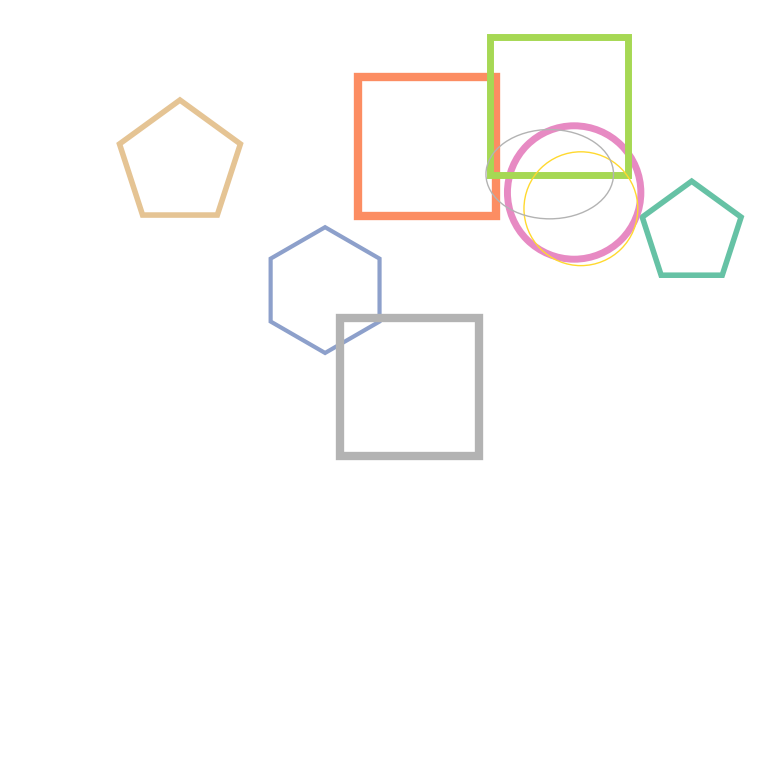[{"shape": "pentagon", "thickness": 2, "radius": 0.34, "center": [0.898, 0.697]}, {"shape": "square", "thickness": 3, "radius": 0.45, "center": [0.555, 0.809]}, {"shape": "hexagon", "thickness": 1.5, "radius": 0.41, "center": [0.422, 0.623]}, {"shape": "circle", "thickness": 2.5, "radius": 0.43, "center": [0.746, 0.75]}, {"shape": "square", "thickness": 2.5, "radius": 0.45, "center": [0.726, 0.862]}, {"shape": "circle", "thickness": 0.5, "radius": 0.37, "center": [0.754, 0.729]}, {"shape": "pentagon", "thickness": 2, "radius": 0.41, "center": [0.234, 0.788]}, {"shape": "square", "thickness": 3, "radius": 0.45, "center": [0.532, 0.497]}, {"shape": "oval", "thickness": 0.5, "radius": 0.41, "center": [0.714, 0.774]}]